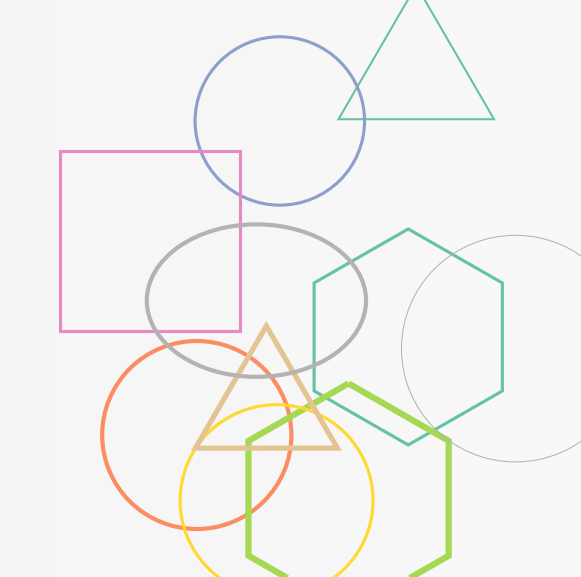[{"shape": "hexagon", "thickness": 1.5, "radius": 0.93, "center": [0.702, 0.416]}, {"shape": "triangle", "thickness": 1, "radius": 0.77, "center": [0.716, 0.87]}, {"shape": "circle", "thickness": 2, "radius": 0.81, "center": [0.339, 0.246]}, {"shape": "circle", "thickness": 1.5, "radius": 0.73, "center": [0.481, 0.79]}, {"shape": "square", "thickness": 1.5, "radius": 0.78, "center": [0.258, 0.582]}, {"shape": "hexagon", "thickness": 3, "radius": 0.99, "center": [0.6, 0.136]}, {"shape": "circle", "thickness": 1.5, "radius": 0.83, "center": [0.476, 0.132]}, {"shape": "triangle", "thickness": 2.5, "radius": 0.71, "center": [0.458, 0.294]}, {"shape": "oval", "thickness": 2, "radius": 0.94, "center": [0.441, 0.479]}, {"shape": "circle", "thickness": 0.5, "radius": 0.98, "center": [0.887, 0.395]}]